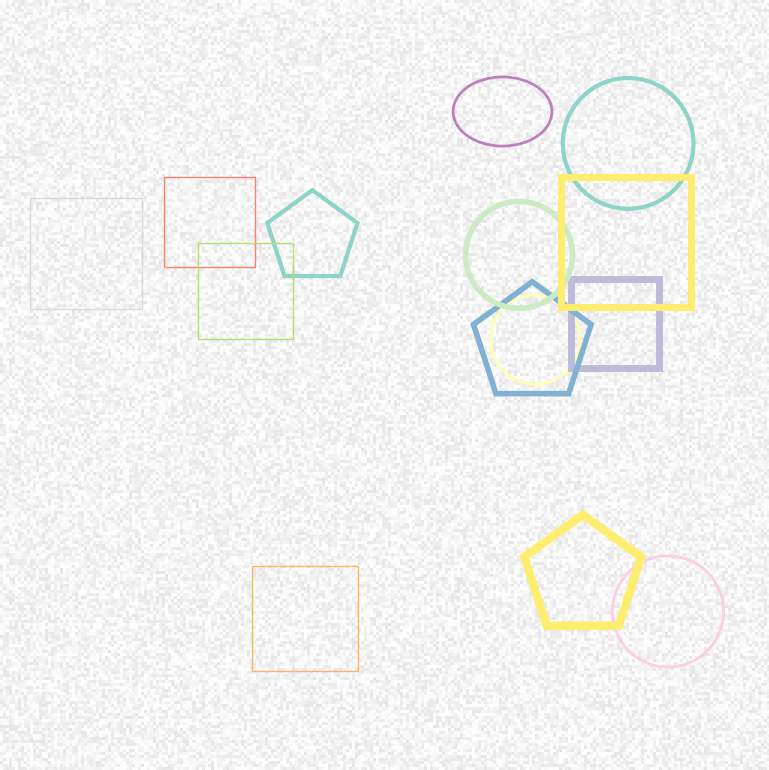[{"shape": "pentagon", "thickness": 1.5, "radius": 0.31, "center": [0.406, 0.691]}, {"shape": "circle", "thickness": 1.5, "radius": 0.42, "center": [0.816, 0.814]}, {"shape": "circle", "thickness": 1, "radius": 0.29, "center": [0.695, 0.559]}, {"shape": "square", "thickness": 2.5, "radius": 0.29, "center": [0.799, 0.58]}, {"shape": "square", "thickness": 0.5, "radius": 0.29, "center": [0.272, 0.711]}, {"shape": "pentagon", "thickness": 2, "radius": 0.4, "center": [0.691, 0.554]}, {"shape": "square", "thickness": 0.5, "radius": 0.34, "center": [0.396, 0.196]}, {"shape": "square", "thickness": 0.5, "radius": 0.31, "center": [0.319, 0.622]}, {"shape": "circle", "thickness": 1, "radius": 0.36, "center": [0.867, 0.206]}, {"shape": "square", "thickness": 0.5, "radius": 0.36, "center": [0.112, 0.671]}, {"shape": "oval", "thickness": 1, "radius": 0.32, "center": [0.653, 0.855]}, {"shape": "circle", "thickness": 2, "radius": 0.35, "center": [0.674, 0.669]}, {"shape": "square", "thickness": 2.5, "radius": 0.42, "center": [0.813, 0.685]}, {"shape": "pentagon", "thickness": 3, "radius": 0.4, "center": [0.757, 0.252]}]